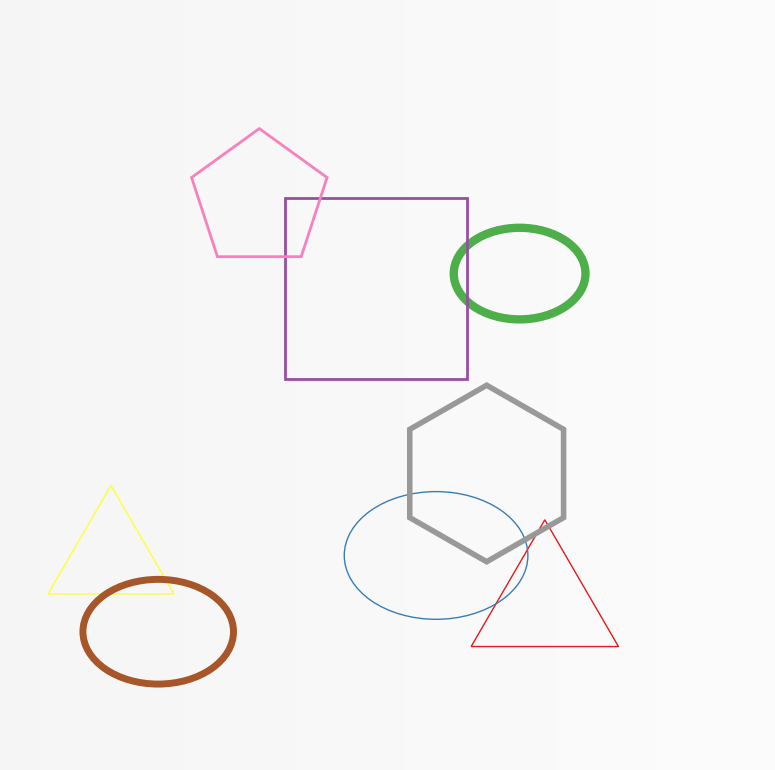[{"shape": "triangle", "thickness": 0.5, "radius": 0.55, "center": [0.703, 0.215]}, {"shape": "oval", "thickness": 0.5, "radius": 0.59, "center": [0.563, 0.279]}, {"shape": "oval", "thickness": 3, "radius": 0.42, "center": [0.67, 0.645]}, {"shape": "square", "thickness": 1, "radius": 0.59, "center": [0.485, 0.625]}, {"shape": "triangle", "thickness": 0.5, "radius": 0.47, "center": [0.143, 0.276]}, {"shape": "oval", "thickness": 2.5, "radius": 0.49, "center": [0.204, 0.18]}, {"shape": "pentagon", "thickness": 1, "radius": 0.46, "center": [0.335, 0.741]}, {"shape": "hexagon", "thickness": 2, "radius": 0.57, "center": [0.628, 0.385]}]